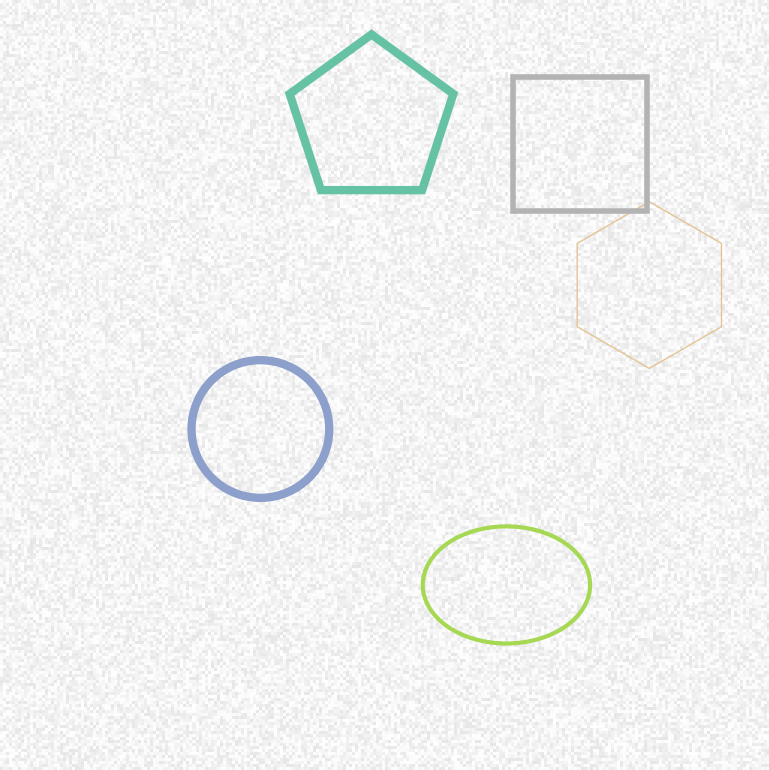[{"shape": "pentagon", "thickness": 3, "radius": 0.56, "center": [0.482, 0.844]}, {"shape": "circle", "thickness": 3, "radius": 0.45, "center": [0.338, 0.443]}, {"shape": "oval", "thickness": 1.5, "radius": 0.54, "center": [0.658, 0.24]}, {"shape": "hexagon", "thickness": 0.5, "radius": 0.54, "center": [0.843, 0.63]}, {"shape": "square", "thickness": 2, "radius": 0.43, "center": [0.753, 0.813]}]